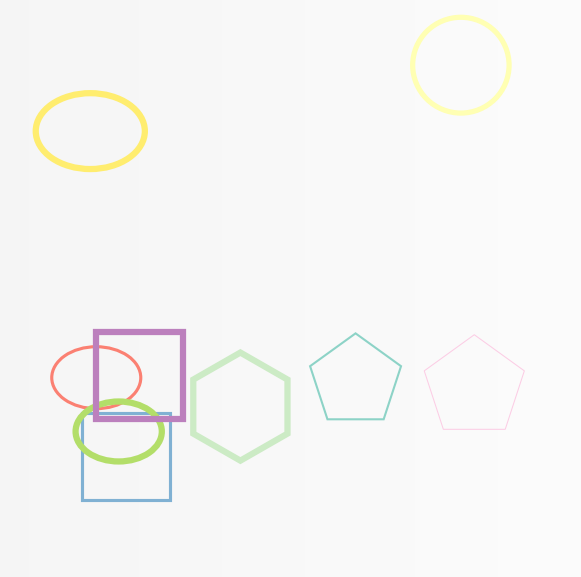[{"shape": "pentagon", "thickness": 1, "radius": 0.41, "center": [0.612, 0.34]}, {"shape": "circle", "thickness": 2.5, "radius": 0.41, "center": [0.793, 0.886]}, {"shape": "oval", "thickness": 1.5, "radius": 0.38, "center": [0.166, 0.345]}, {"shape": "square", "thickness": 1.5, "radius": 0.38, "center": [0.217, 0.208]}, {"shape": "oval", "thickness": 3, "radius": 0.37, "center": [0.204, 0.252]}, {"shape": "pentagon", "thickness": 0.5, "radius": 0.45, "center": [0.816, 0.329]}, {"shape": "square", "thickness": 3, "radius": 0.38, "center": [0.24, 0.349]}, {"shape": "hexagon", "thickness": 3, "radius": 0.47, "center": [0.414, 0.295]}, {"shape": "oval", "thickness": 3, "radius": 0.47, "center": [0.155, 0.772]}]